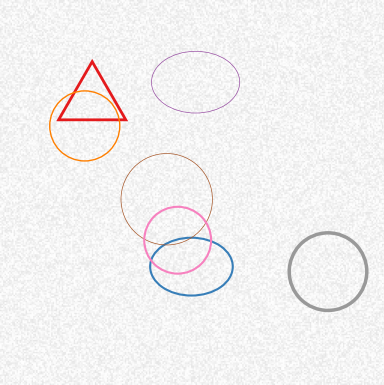[{"shape": "triangle", "thickness": 2, "radius": 0.5, "center": [0.239, 0.739]}, {"shape": "oval", "thickness": 1.5, "radius": 0.54, "center": [0.497, 0.307]}, {"shape": "oval", "thickness": 0.5, "radius": 0.57, "center": [0.508, 0.787]}, {"shape": "circle", "thickness": 1, "radius": 0.45, "center": [0.22, 0.673]}, {"shape": "circle", "thickness": 0.5, "radius": 0.59, "center": [0.433, 0.482]}, {"shape": "circle", "thickness": 1.5, "radius": 0.43, "center": [0.462, 0.376]}, {"shape": "circle", "thickness": 2.5, "radius": 0.5, "center": [0.852, 0.294]}]